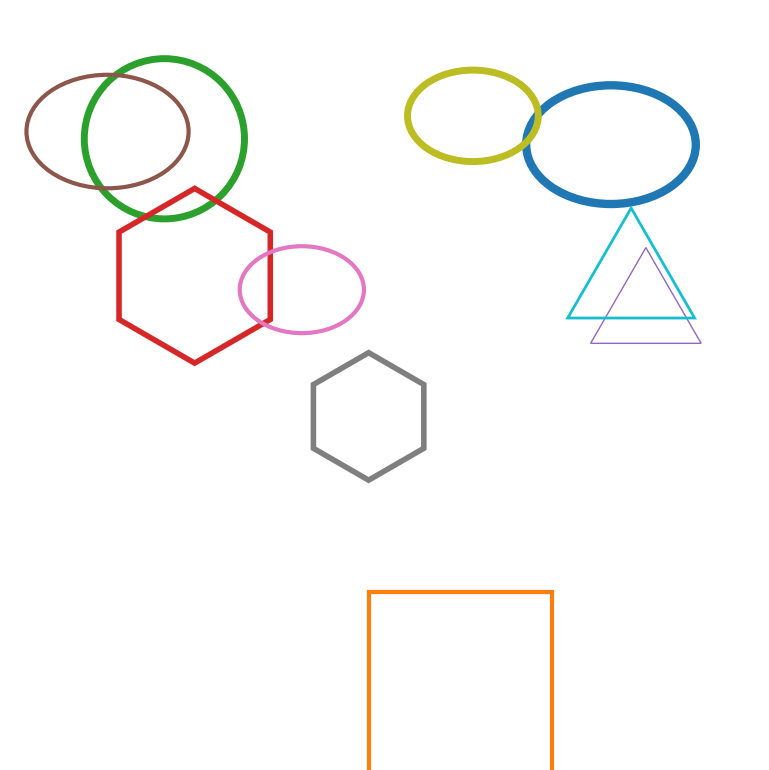[{"shape": "oval", "thickness": 3, "radius": 0.55, "center": [0.794, 0.812]}, {"shape": "square", "thickness": 1.5, "radius": 0.59, "center": [0.598, 0.113]}, {"shape": "circle", "thickness": 2.5, "radius": 0.52, "center": [0.213, 0.82]}, {"shape": "hexagon", "thickness": 2, "radius": 0.57, "center": [0.253, 0.642]}, {"shape": "triangle", "thickness": 0.5, "radius": 0.41, "center": [0.839, 0.596]}, {"shape": "oval", "thickness": 1.5, "radius": 0.53, "center": [0.14, 0.829]}, {"shape": "oval", "thickness": 1.5, "radius": 0.4, "center": [0.392, 0.624]}, {"shape": "hexagon", "thickness": 2, "radius": 0.41, "center": [0.479, 0.459]}, {"shape": "oval", "thickness": 2.5, "radius": 0.42, "center": [0.614, 0.85]}, {"shape": "triangle", "thickness": 1, "radius": 0.48, "center": [0.82, 0.635]}]